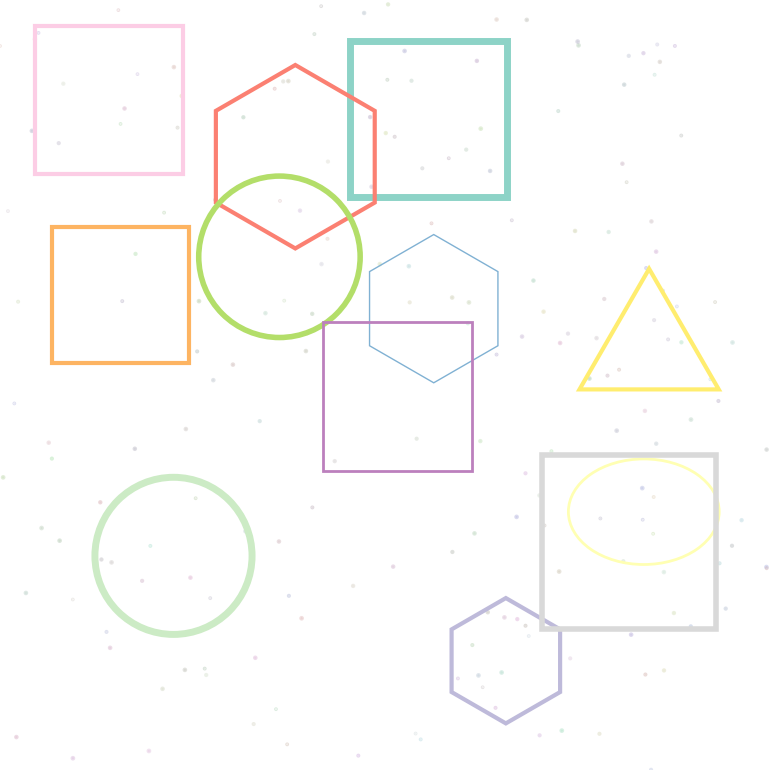[{"shape": "square", "thickness": 2.5, "radius": 0.51, "center": [0.557, 0.846]}, {"shape": "oval", "thickness": 1, "radius": 0.49, "center": [0.836, 0.335]}, {"shape": "hexagon", "thickness": 1.5, "radius": 0.41, "center": [0.657, 0.142]}, {"shape": "hexagon", "thickness": 1.5, "radius": 0.6, "center": [0.384, 0.796]}, {"shape": "hexagon", "thickness": 0.5, "radius": 0.48, "center": [0.563, 0.599]}, {"shape": "square", "thickness": 1.5, "radius": 0.44, "center": [0.157, 0.617]}, {"shape": "circle", "thickness": 2, "radius": 0.52, "center": [0.363, 0.666]}, {"shape": "square", "thickness": 1.5, "radius": 0.48, "center": [0.142, 0.87]}, {"shape": "square", "thickness": 2, "radius": 0.57, "center": [0.817, 0.296]}, {"shape": "square", "thickness": 1, "radius": 0.49, "center": [0.516, 0.485]}, {"shape": "circle", "thickness": 2.5, "radius": 0.51, "center": [0.225, 0.278]}, {"shape": "triangle", "thickness": 1.5, "radius": 0.52, "center": [0.843, 0.546]}]